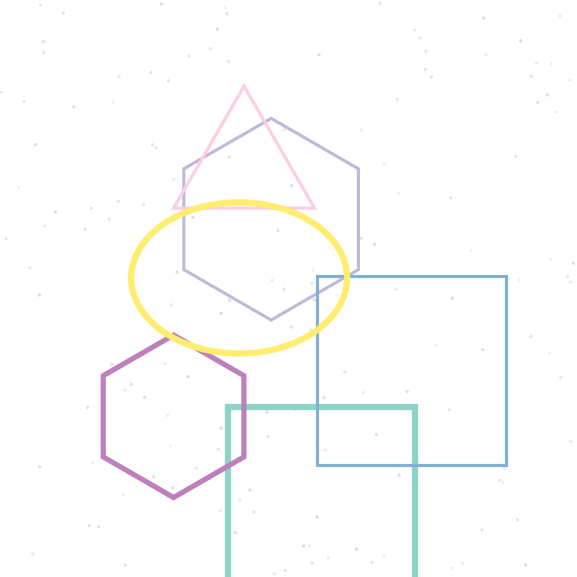[{"shape": "square", "thickness": 3, "radius": 0.81, "center": [0.557, 0.131]}, {"shape": "hexagon", "thickness": 1.5, "radius": 0.87, "center": [0.469, 0.62]}, {"shape": "square", "thickness": 1.5, "radius": 0.82, "center": [0.713, 0.358]}, {"shape": "triangle", "thickness": 1.5, "radius": 0.7, "center": [0.423, 0.709]}, {"shape": "hexagon", "thickness": 2.5, "radius": 0.7, "center": [0.301, 0.278]}, {"shape": "oval", "thickness": 3, "radius": 0.93, "center": [0.414, 0.518]}]